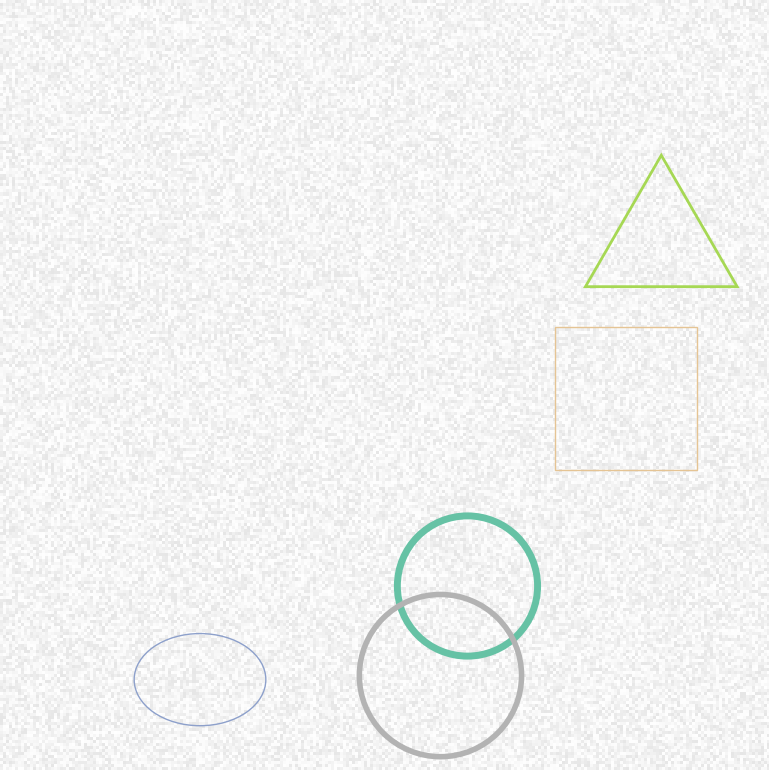[{"shape": "circle", "thickness": 2.5, "radius": 0.46, "center": [0.607, 0.239]}, {"shape": "oval", "thickness": 0.5, "radius": 0.43, "center": [0.26, 0.117]}, {"shape": "triangle", "thickness": 1, "radius": 0.57, "center": [0.859, 0.685]}, {"shape": "square", "thickness": 0.5, "radius": 0.46, "center": [0.813, 0.483]}, {"shape": "circle", "thickness": 2, "radius": 0.53, "center": [0.572, 0.123]}]